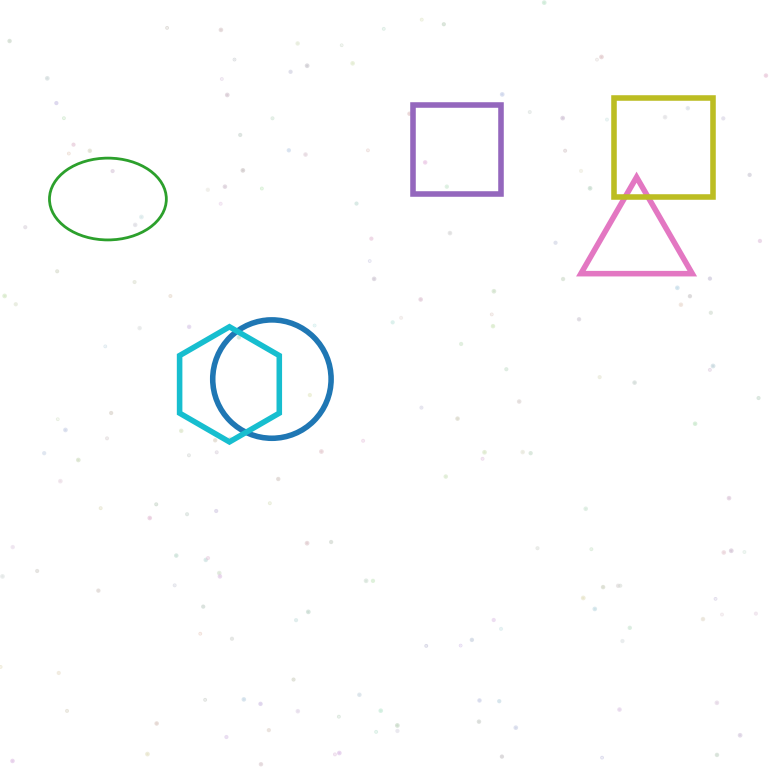[{"shape": "circle", "thickness": 2, "radius": 0.38, "center": [0.353, 0.508]}, {"shape": "oval", "thickness": 1, "radius": 0.38, "center": [0.14, 0.742]}, {"shape": "square", "thickness": 2, "radius": 0.29, "center": [0.594, 0.806]}, {"shape": "triangle", "thickness": 2, "radius": 0.42, "center": [0.827, 0.686]}, {"shape": "square", "thickness": 2, "radius": 0.32, "center": [0.861, 0.809]}, {"shape": "hexagon", "thickness": 2, "radius": 0.37, "center": [0.298, 0.501]}]